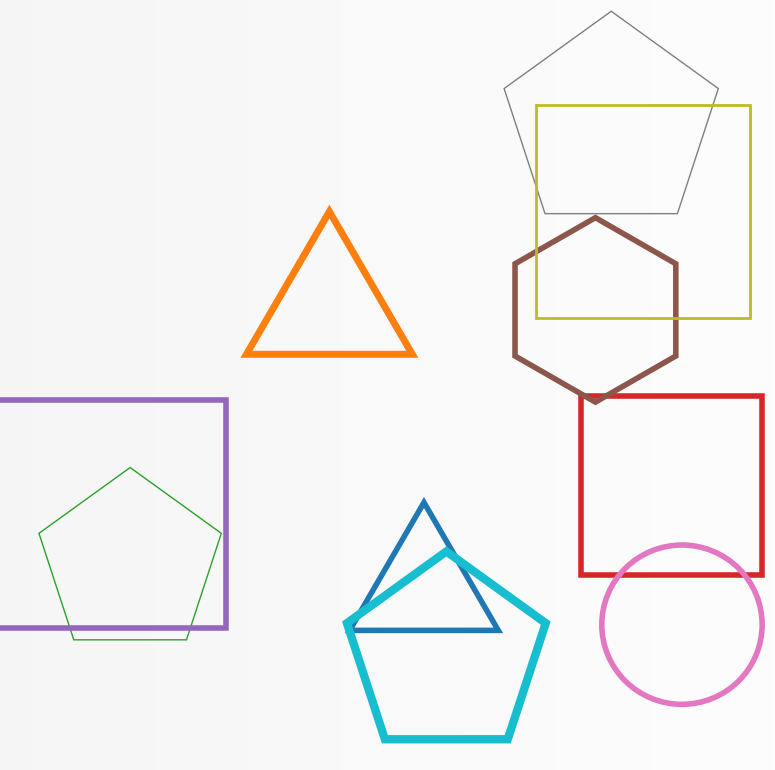[{"shape": "triangle", "thickness": 2, "radius": 0.55, "center": [0.547, 0.237]}, {"shape": "triangle", "thickness": 2.5, "radius": 0.62, "center": [0.425, 0.602]}, {"shape": "pentagon", "thickness": 0.5, "radius": 0.62, "center": [0.168, 0.269]}, {"shape": "square", "thickness": 2, "radius": 0.58, "center": [0.867, 0.37]}, {"shape": "square", "thickness": 2, "radius": 0.74, "center": [0.143, 0.333]}, {"shape": "hexagon", "thickness": 2, "radius": 0.6, "center": [0.768, 0.598]}, {"shape": "circle", "thickness": 2, "radius": 0.52, "center": [0.88, 0.189]}, {"shape": "pentagon", "thickness": 0.5, "radius": 0.73, "center": [0.789, 0.84]}, {"shape": "square", "thickness": 1, "radius": 0.69, "center": [0.83, 0.725]}, {"shape": "pentagon", "thickness": 3, "radius": 0.67, "center": [0.576, 0.149]}]